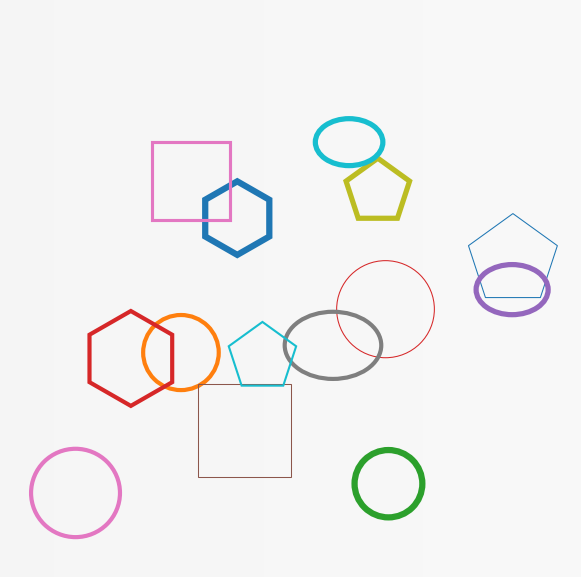[{"shape": "pentagon", "thickness": 0.5, "radius": 0.4, "center": [0.882, 0.549]}, {"shape": "hexagon", "thickness": 3, "radius": 0.32, "center": [0.408, 0.621]}, {"shape": "circle", "thickness": 2, "radius": 0.33, "center": [0.311, 0.389]}, {"shape": "circle", "thickness": 3, "radius": 0.29, "center": [0.668, 0.162]}, {"shape": "hexagon", "thickness": 2, "radius": 0.41, "center": [0.225, 0.378]}, {"shape": "circle", "thickness": 0.5, "radius": 0.42, "center": [0.663, 0.464]}, {"shape": "oval", "thickness": 2.5, "radius": 0.31, "center": [0.881, 0.498]}, {"shape": "square", "thickness": 0.5, "radius": 0.4, "center": [0.421, 0.254]}, {"shape": "circle", "thickness": 2, "radius": 0.38, "center": [0.13, 0.146]}, {"shape": "square", "thickness": 1.5, "radius": 0.34, "center": [0.329, 0.686]}, {"shape": "oval", "thickness": 2, "radius": 0.42, "center": [0.573, 0.401]}, {"shape": "pentagon", "thickness": 2.5, "radius": 0.29, "center": [0.65, 0.668]}, {"shape": "pentagon", "thickness": 1, "radius": 0.3, "center": [0.452, 0.381]}, {"shape": "oval", "thickness": 2.5, "radius": 0.29, "center": [0.601, 0.753]}]